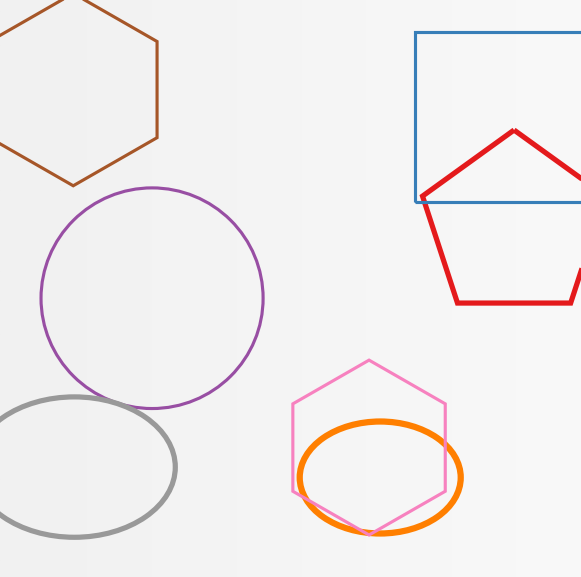[{"shape": "pentagon", "thickness": 2.5, "radius": 0.83, "center": [0.884, 0.608]}, {"shape": "square", "thickness": 1.5, "radius": 0.73, "center": [0.86, 0.797]}, {"shape": "circle", "thickness": 1.5, "radius": 0.96, "center": [0.262, 0.483]}, {"shape": "oval", "thickness": 3, "radius": 0.69, "center": [0.654, 0.172]}, {"shape": "hexagon", "thickness": 1.5, "radius": 0.83, "center": [0.126, 0.844]}, {"shape": "hexagon", "thickness": 1.5, "radius": 0.76, "center": [0.635, 0.224]}, {"shape": "oval", "thickness": 2.5, "radius": 0.87, "center": [0.128, 0.19]}]